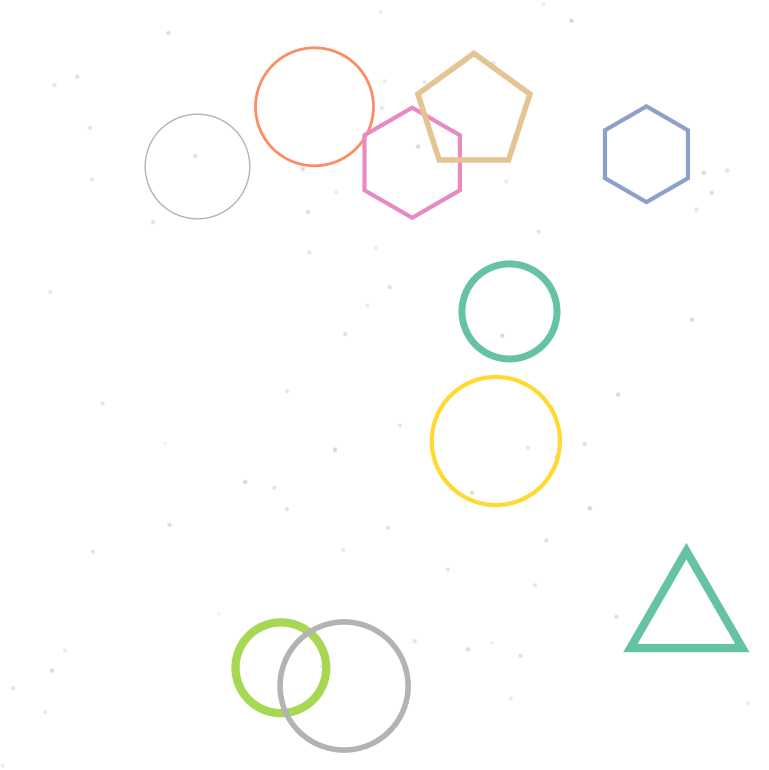[{"shape": "circle", "thickness": 2.5, "radius": 0.31, "center": [0.662, 0.596]}, {"shape": "triangle", "thickness": 3, "radius": 0.42, "center": [0.891, 0.2]}, {"shape": "circle", "thickness": 1, "radius": 0.38, "center": [0.408, 0.861]}, {"shape": "hexagon", "thickness": 1.5, "radius": 0.31, "center": [0.84, 0.8]}, {"shape": "hexagon", "thickness": 1.5, "radius": 0.36, "center": [0.535, 0.789]}, {"shape": "circle", "thickness": 3, "radius": 0.29, "center": [0.365, 0.133]}, {"shape": "circle", "thickness": 1.5, "radius": 0.42, "center": [0.644, 0.427]}, {"shape": "pentagon", "thickness": 2, "radius": 0.38, "center": [0.615, 0.854]}, {"shape": "circle", "thickness": 2, "radius": 0.42, "center": [0.447, 0.109]}, {"shape": "circle", "thickness": 0.5, "radius": 0.34, "center": [0.256, 0.784]}]